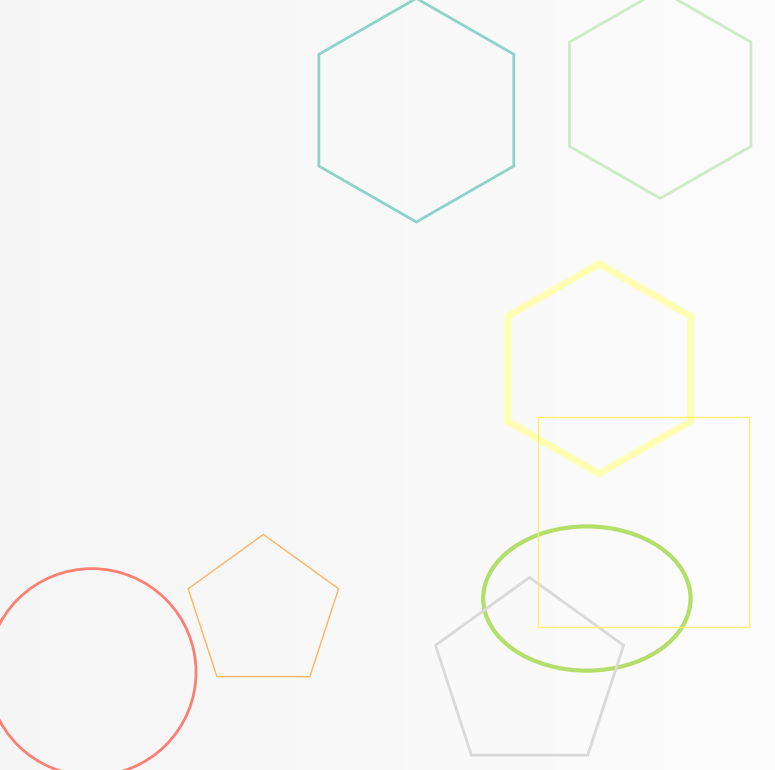[{"shape": "hexagon", "thickness": 1, "radius": 0.73, "center": [0.537, 0.857]}, {"shape": "hexagon", "thickness": 2.5, "radius": 0.68, "center": [0.773, 0.521]}, {"shape": "circle", "thickness": 1, "radius": 0.67, "center": [0.118, 0.127]}, {"shape": "pentagon", "thickness": 0.5, "radius": 0.51, "center": [0.34, 0.204]}, {"shape": "oval", "thickness": 1.5, "radius": 0.67, "center": [0.757, 0.223]}, {"shape": "pentagon", "thickness": 1, "radius": 0.64, "center": [0.683, 0.122]}, {"shape": "hexagon", "thickness": 1, "radius": 0.68, "center": [0.852, 0.878]}, {"shape": "square", "thickness": 0.5, "radius": 0.68, "center": [0.831, 0.322]}]